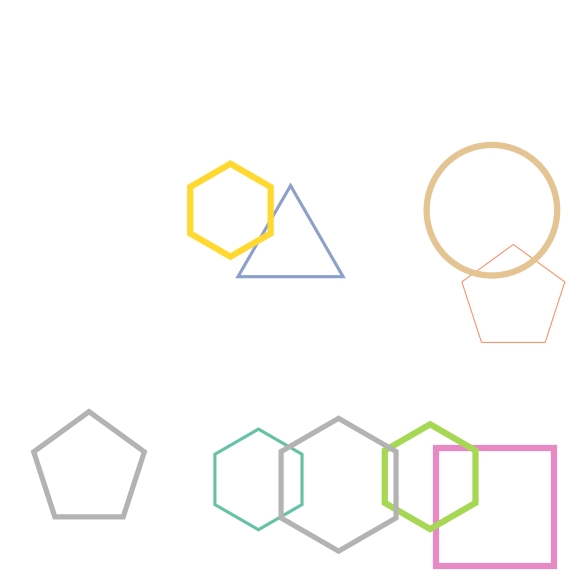[{"shape": "hexagon", "thickness": 1.5, "radius": 0.44, "center": [0.448, 0.169]}, {"shape": "pentagon", "thickness": 0.5, "radius": 0.47, "center": [0.889, 0.482]}, {"shape": "triangle", "thickness": 1.5, "radius": 0.53, "center": [0.503, 0.573]}, {"shape": "square", "thickness": 3, "radius": 0.51, "center": [0.857, 0.121]}, {"shape": "hexagon", "thickness": 3, "radius": 0.45, "center": [0.745, 0.174]}, {"shape": "hexagon", "thickness": 3, "radius": 0.4, "center": [0.399, 0.635]}, {"shape": "circle", "thickness": 3, "radius": 0.57, "center": [0.852, 0.635]}, {"shape": "hexagon", "thickness": 2.5, "radius": 0.57, "center": [0.586, 0.16]}, {"shape": "pentagon", "thickness": 2.5, "radius": 0.5, "center": [0.154, 0.186]}]